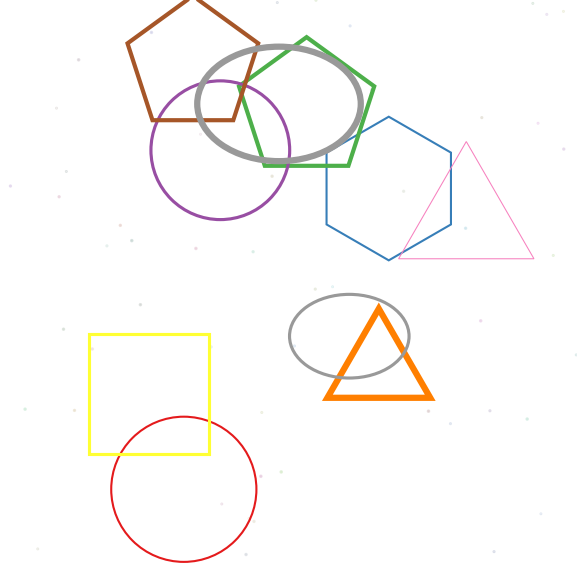[{"shape": "circle", "thickness": 1, "radius": 0.63, "center": [0.318, 0.152]}, {"shape": "hexagon", "thickness": 1, "radius": 0.62, "center": [0.673, 0.673]}, {"shape": "pentagon", "thickness": 2, "radius": 0.62, "center": [0.531, 0.812]}, {"shape": "circle", "thickness": 1.5, "radius": 0.6, "center": [0.381, 0.739]}, {"shape": "triangle", "thickness": 3, "radius": 0.51, "center": [0.656, 0.362]}, {"shape": "square", "thickness": 1.5, "radius": 0.52, "center": [0.258, 0.316]}, {"shape": "pentagon", "thickness": 2, "radius": 0.6, "center": [0.334, 0.887]}, {"shape": "triangle", "thickness": 0.5, "radius": 0.68, "center": [0.807, 0.619]}, {"shape": "oval", "thickness": 3, "radius": 0.71, "center": [0.483, 0.819]}, {"shape": "oval", "thickness": 1.5, "radius": 0.52, "center": [0.605, 0.417]}]